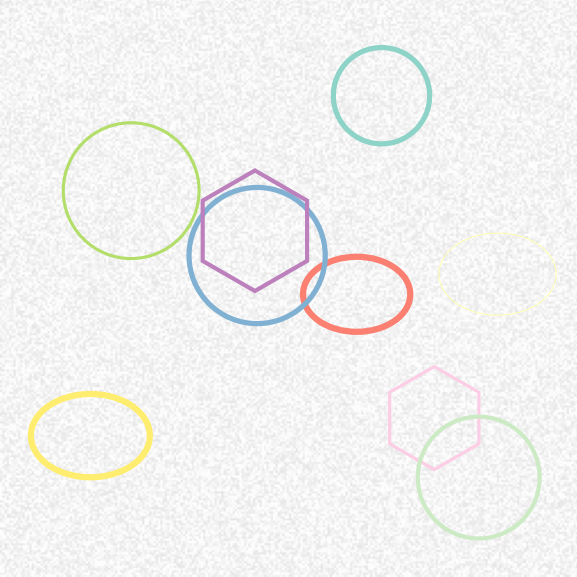[{"shape": "circle", "thickness": 2.5, "radius": 0.42, "center": [0.661, 0.833]}, {"shape": "oval", "thickness": 0.5, "radius": 0.51, "center": [0.862, 0.524]}, {"shape": "oval", "thickness": 3, "radius": 0.46, "center": [0.618, 0.49]}, {"shape": "circle", "thickness": 2.5, "radius": 0.59, "center": [0.445, 0.557]}, {"shape": "circle", "thickness": 1.5, "radius": 0.59, "center": [0.227, 0.669]}, {"shape": "hexagon", "thickness": 1.5, "radius": 0.45, "center": [0.752, 0.275]}, {"shape": "hexagon", "thickness": 2, "radius": 0.52, "center": [0.441, 0.6]}, {"shape": "circle", "thickness": 2, "radius": 0.53, "center": [0.829, 0.172]}, {"shape": "oval", "thickness": 3, "radius": 0.51, "center": [0.156, 0.245]}]